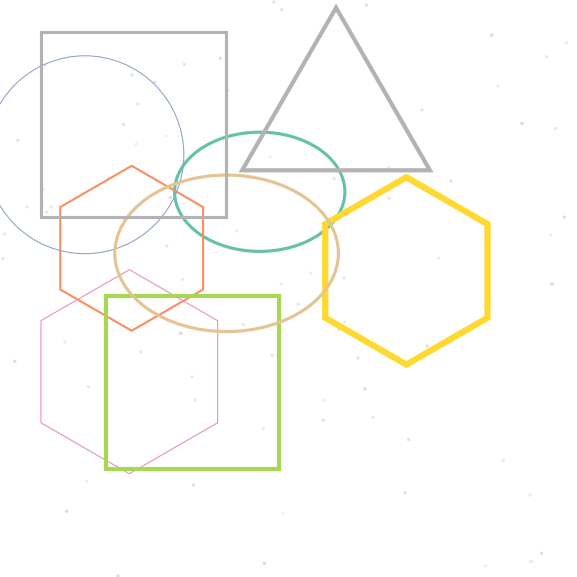[{"shape": "oval", "thickness": 1.5, "radius": 0.74, "center": [0.45, 0.667]}, {"shape": "hexagon", "thickness": 1, "radius": 0.71, "center": [0.228, 0.569]}, {"shape": "circle", "thickness": 0.5, "radius": 0.86, "center": [0.147, 0.731]}, {"shape": "hexagon", "thickness": 0.5, "radius": 0.88, "center": [0.224, 0.355]}, {"shape": "square", "thickness": 2, "radius": 0.75, "center": [0.334, 0.337]}, {"shape": "hexagon", "thickness": 3, "radius": 0.81, "center": [0.704, 0.53]}, {"shape": "oval", "thickness": 1.5, "radius": 0.97, "center": [0.392, 0.56]}, {"shape": "square", "thickness": 1.5, "radius": 0.8, "center": [0.231, 0.783]}, {"shape": "triangle", "thickness": 2, "radius": 0.94, "center": [0.582, 0.798]}]